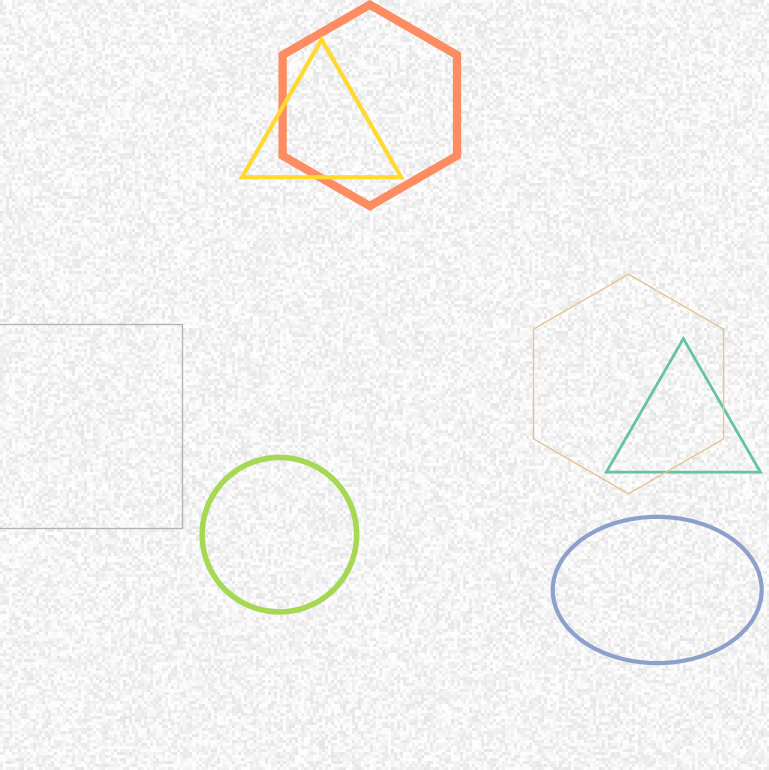[{"shape": "triangle", "thickness": 1, "radius": 0.58, "center": [0.888, 0.445]}, {"shape": "hexagon", "thickness": 3, "radius": 0.65, "center": [0.48, 0.863]}, {"shape": "oval", "thickness": 1.5, "radius": 0.68, "center": [0.854, 0.234]}, {"shape": "circle", "thickness": 2, "radius": 0.5, "center": [0.363, 0.306]}, {"shape": "triangle", "thickness": 1.5, "radius": 0.6, "center": [0.418, 0.829]}, {"shape": "hexagon", "thickness": 0.5, "radius": 0.71, "center": [0.816, 0.501]}, {"shape": "square", "thickness": 0.5, "radius": 0.66, "center": [0.104, 0.447]}]